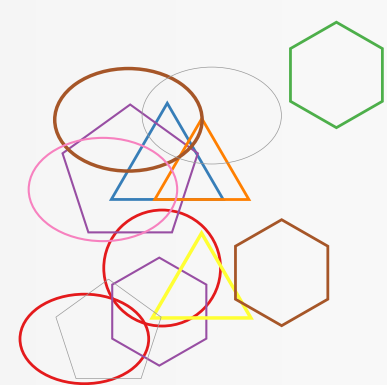[{"shape": "oval", "thickness": 2, "radius": 0.83, "center": [0.218, 0.12]}, {"shape": "circle", "thickness": 2, "radius": 0.75, "center": [0.418, 0.304]}, {"shape": "triangle", "thickness": 2, "radius": 0.83, "center": [0.432, 0.565]}, {"shape": "hexagon", "thickness": 2, "radius": 0.68, "center": [0.868, 0.805]}, {"shape": "hexagon", "thickness": 1.5, "radius": 0.7, "center": [0.411, 0.191]}, {"shape": "pentagon", "thickness": 1.5, "radius": 0.92, "center": [0.336, 0.545]}, {"shape": "triangle", "thickness": 2, "radius": 0.7, "center": [0.521, 0.552]}, {"shape": "triangle", "thickness": 2.5, "radius": 0.73, "center": [0.52, 0.248]}, {"shape": "oval", "thickness": 2.5, "radius": 0.95, "center": [0.331, 0.689]}, {"shape": "hexagon", "thickness": 2, "radius": 0.69, "center": [0.727, 0.292]}, {"shape": "oval", "thickness": 1.5, "radius": 0.96, "center": [0.266, 0.508]}, {"shape": "pentagon", "thickness": 0.5, "radius": 0.71, "center": [0.28, 0.132]}, {"shape": "oval", "thickness": 0.5, "radius": 0.9, "center": [0.546, 0.7]}]